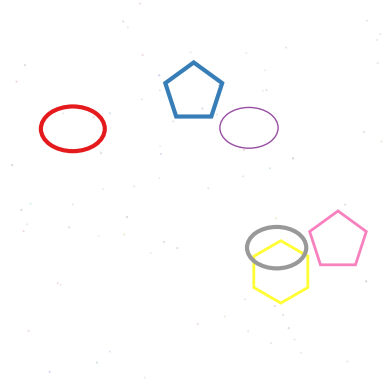[{"shape": "oval", "thickness": 3, "radius": 0.41, "center": [0.189, 0.665]}, {"shape": "pentagon", "thickness": 3, "radius": 0.39, "center": [0.503, 0.76]}, {"shape": "oval", "thickness": 1, "radius": 0.38, "center": [0.647, 0.668]}, {"shape": "hexagon", "thickness": 2, "radius": 0.4, "center": [0.729, 0.294]}, {"shape": "pentagon", "thickness": 2, "radius": 0.39, "center": [0.878, 0.375]}, {"shape": "oval", "thickness": 3, "radius": 0.38, "center": [0.719, 0.357]}]